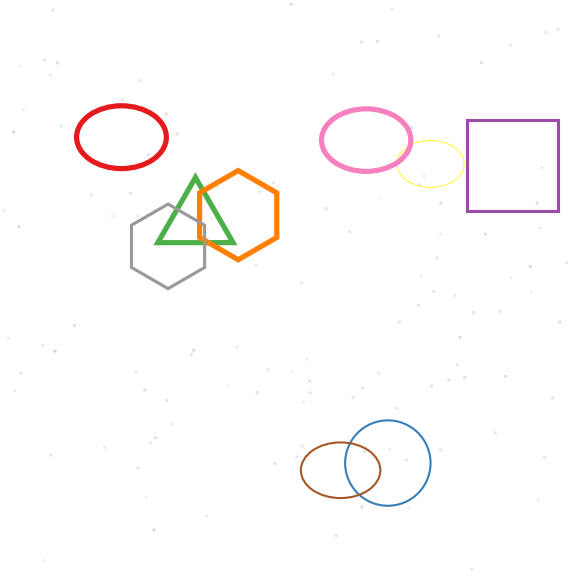[{"shape": "oval", "thickness": 2.5, "radius": 0.39, "center": [0.21, 0.762]}, {"shape": "circle", "thickness": 1, "radius": 0.37, "center": [0.672, 0.197]}, {"shape": "triangle", "thickness": 2.5, "radius": 0.38, "center": [0.338, 0.617]}, {"shape": "square", "thickness": 1.5, "radius": 0.39, "center": [0.888, 0.712]}, {"shape": "hexagon", "thickness": 2.5, "radius": 0.39, "center": [0.412, 0.627]}, {"shape": "oval", "thickness": 0.5, "radius": 0.29, "center": [0.746, 0.715]}, {"shape": "oval", "thickness": 1, "radius": 0.34, "center": [0.59, 0.185]}, {"shape": "oval", "thickness": 2.5, "radius": 0.39, "center": [0.634, 0.757]}, {"shape": "hexagon", "thickness": 1.5, "radius": 0.37, "center": [0.291, 0.573]}]